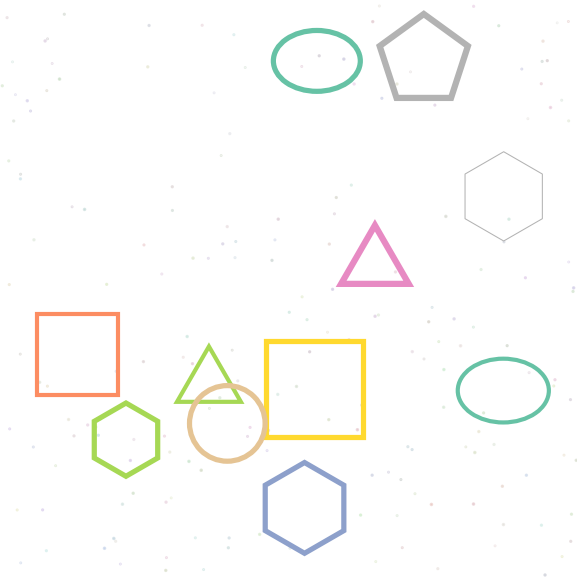[{"shape": "oval", "thickness": 2, "radius": 0.39, "center": [0.872, 0.323]}, {"shape": "oval", "thickness": 2.5, "radius": 0.38, "center": [0.549, 0.894]}, {"shape": "square", "thickness": 2, "radius": 0.35, "center": [0.134, 0.386]}, {"shape": "hexagon", "thickness": 2.5, "radius": 0.39, "center": [0.527, 0.12]}, {"shape": "triangle", "thickness": 3, "radius": 0.34, "center": [0.649, 0.541]}, {"shape": "hexagon", "thickness": 2.5, "radius": 0.32, "center": [0.218, 0.238]}, {"shape": "triangle", "thickness": 2, "radius": 0.32, "center": [0.362, 0.335]}, {"shape": "square", "thickness": 2.5, "radius": 0.42, "center": [0.545, 0.325]}, {"shape": "circle", "thickness": 2.5, "radius": 0.33, "center": [0.394, 0.266]}, {"shape": "pentagon", "thickness": 3, "radius": 0.4, "center": [0.734, 0.895]}, {"shape": "hexagon", "thickness": 0.5, "radius": 0.39, "center": [0.872, 0.659]}]